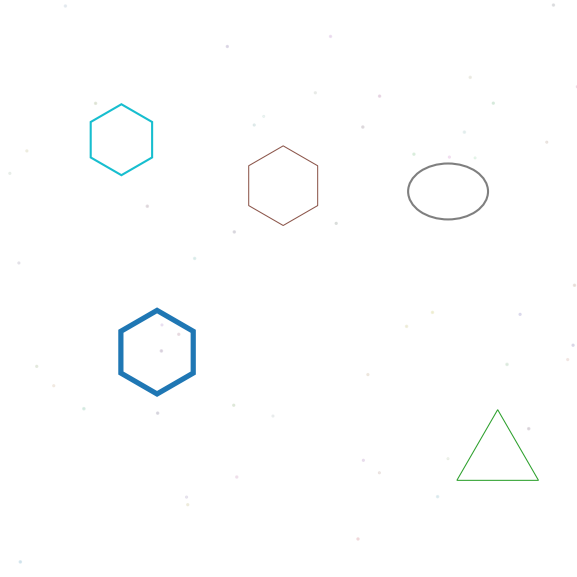[{"shape": "hexagon", "thickness": 2.5, "radius": 0.36, "center": [0.272, 0.389]}, {"shape": "triangle", "thickness": 0.5, "radius": 0.41, "center": [0.862, 0.208]}, {"shape": "hexagon", "thickness": 0.5, "radius": 0.34, "center": [0.49, 0.678]}, {"shape": "oval", "thickness": 1, "radius": 0.35, "center": [0.776, 0.668]}, {"shape": "hexagon", "thickness": 1, "radius": 0.31, "center": [0.21, 0.757]}]